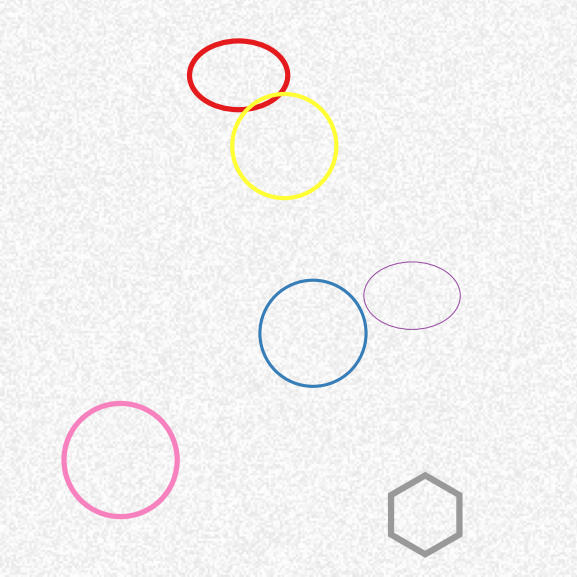[{"shape": "oval", "thickness": 2.5, "radius": 0.43, "center": [0.413, 0.869]}, {"shape": "circle", "thickness": 1.5, "radius": 0.46, "center": [0.542, 0.422]}, {"shape": "oval", "thickness": 0.5, "radius": 0.42, "center": [0.714, 0.487]}, {"shape": "circle", "thickness": 2, "radius": 0.45, "center": [0.492, 0.746]}, {"shape": "circle", "thickness": 2.5, "radius": 0.49, "center": [0.209, 0.203]}, {"shape": "hexagon", "thickness": 3, "radius": 0.34, "center": [0.736, 0.108]}]